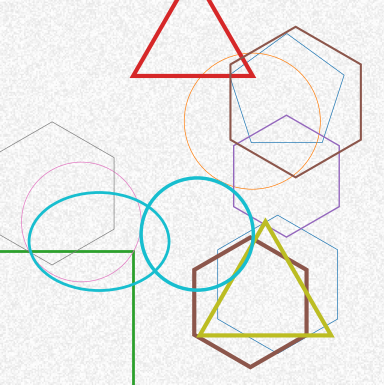[{"shape": "hexagon", "thickness": 0.5, "radius": 0.9, "center": [0.721, 0.261]}, {"shape": "pentagon", "thickness": 0.5, "radius": 0.78, "center": [0.745, 0.756]}, {"shape": "circle", "thickness": 0.5, "radius": 0.88, "center": [0.655, 0.685]}, {"shape": "square", "thickness": 2, "radius": 0.95, "center": [0.155, 0.158]}, {"shape": "triangle", "thickness": 3, "radius": 0.9, "center": [0.501, 0.892]}, {"shape": "hexagon", "thickness": 1, "radius": 0.79, "center": [0.744, 0.542]}, {"shape": "hexagon", "thickness": 3, "radius": 0.84, "center": [0.65, 0.215]}, {"shape": "hexagon", "thickness": 1.5, "radius": 0.98, "center": [0.768, 0.735]}, {"shape": "circle", "thickness": 0.5, "radius": 0.78, "center": [0.211, 0.423]}, {"shape": "hexagon", "thickness": 0.5, "radius": 0.93, "center": [0.135, 0.498]}, {"shape": "triangle", "thickness": 3, "radius": 0.99, "center": [0.689, 0.227]}, {"shape": "circle", "thickness": 2.5, "radius": 0.73, "center": [0.512, 0.392]}, {"shape": "oval", "thickness": 2, "radius": 0.91, "center": [0.257, 0.373]}]